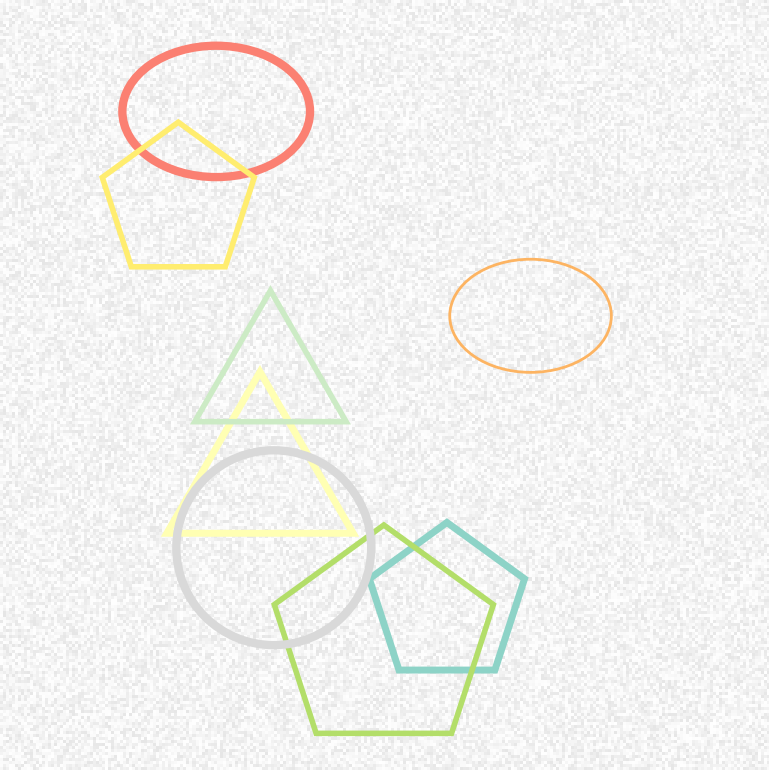[{"shape": "pentagon", "thickness": 2.5, "radius": 0.53, "center": [0.58, 0.216]}, {"shape": "triangle", "thickness": 2.5, "radius": 0.7, "center": [0.338, 0.377]}, {"shape": "oval", "thickness": 3, "radius": 0.61, "center": [0.281, 0.855]}, {"shape": "oval", "thickness": 1, "radius": 0.52, "center": [0.689, 0.59]}, {"shape": "pentagon", "thickness": 2, "radius": 0.75, "center": [0.499, 0.169]}, {"shape": "circle", "thickness": 3, "radius": 0.63, "center": [0.356, 0.289]}, {"shape": "triangle", "thickness": 2, "radius": 0.57, "center": [0.351, 0.509]}, {"shape": "pentagon", "thickness": 2, "radius": 0.52, "center": [0.232, 0.738]}]